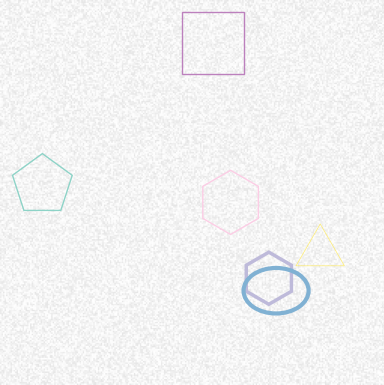[{"shape": "pentagon", "thickness": 1, "radius": 0.41, "center": [0.11, 0.519]}, {"shape": "hexagon", "thickness": 2.5, "radius": 0.34, "center": [0.698, 0.277]}, {"shape": "oval", "thickness": 3, "radius": 0.42, "center": [0.717, 0.245]}, {"shape": "hexagon", "thickness": 1, "radius": 0.42, "center": [0.599, 0.474]}, {"shape": "square", "thickness": 1, "radius": 0.41, "center": [0.553, 0.888]}, {"shape": "triangle", "thickness": 0.5, "radius": 0.36, "center": [0.832, 0.346]}]